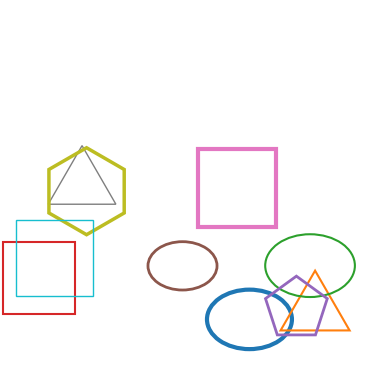[{"shape": "oval", "thickness": 3, "radius": 0.55, "center": [0.648, 0.17]}, {"shape": "triangle", "thickness": 1.5, "radius": 0.52, "center": [0.818, 0.193]}, {"shape": "oval", "thickness": 1.5, "radius": 0.58, "center": [0.805, 0.31]}, {"shape": "square", "thickness": 1.5, "radius": 0.47, "center": [0.102, 0.277]}, {"shape": "pentagon", "thickness": 2, "radius": 0.42, "center": [0.77, 0.198]}, {"shape": "oval", "thickness": 2, "radius": 0.45, "center": [0.474, 0.309]}, {"shape": "square", "thickness": 3, "radius": 0.51, "center": [0.616, 0.511]}, {"shape": "triangle", "thickness": 1, "radius": 0.51, "center": [0.213, 0.52]}, {"shape": "hexagon", "thickness": 2.5, "radius": 0.56, "center": [0.225, 0.503]}, {"shape": "square", "thickness": 1, "radius": 0.5, "center": [0.142, 0.33]}]